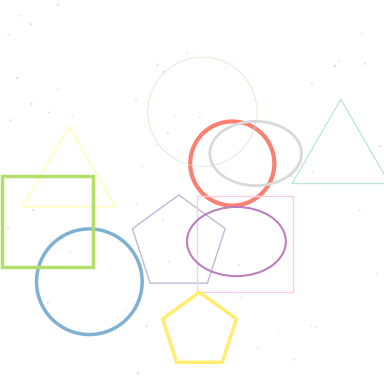[{"shape": "triangle", "thickness": 0.5, "radius": 0.73, "center": [0.885, 0.596]}, {"shape": "triangle", "thickness": 1, "radius": 0.7, "center": [0.179, 0.533]}, {"shape": "pentagon", "thickness": 1, "radius": 0.63, "center": [0.464, 0.367]}, {"shape": "circle", "thickness": 3, "radius": 0.55, "center": [0.603, 0.575]}, {"shape": "circle", "thickness": 2.5, "radius": 0.69, "center": [0.232, 0.268]}, {"shape": "square", "thickness": 2.5, "radius": 0.59, "center": [0.124, 0.424]}, {"shape": "square", "thickness": 1, "radius": 0.62, "center": [0.637, 0.366]}, {"shape": "oval", "thickness": 2, "radius": 0.6, "center": [0.664, 0.601]}, {"shape": "oval", "thickness": 1.5, "radius": 0.64, "center": [0.614, 0.373]}, {"shape": "circle", "thickness": 0.5, "radius": 0.71, "center": [0.526, 0.71]}, {"shape": "pentagon", "thickness": 2.5, "radius": 0.5, "center": [0.518, 0.14]}]